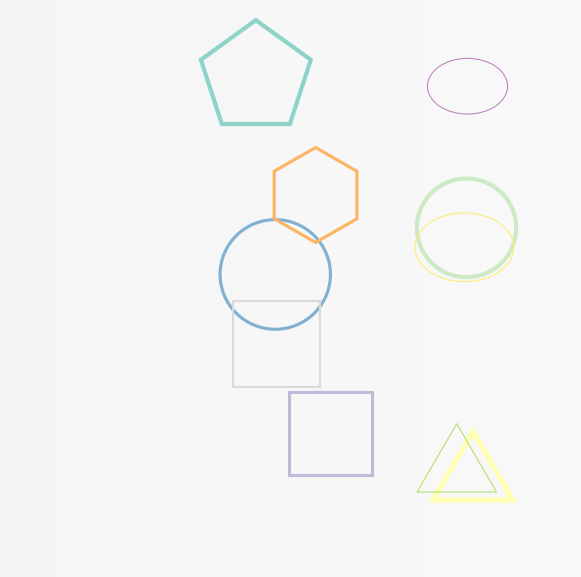[{"shape": "pentagon", "thickness": 2, "radius": 0.5, "center": [0.44, 0.865]}, {"shape": "triangle", "thickness": 2.5, "radius": 0.4, "center": [0.814, 0.173]}, {"shape": "square", "thickness": 1.5, "radius": 0.36, "center": [0.569, 0.248]}, {"shape": "circle", "thickness": 1.5, "radius": 0.47, "center": [0.474, 0.524]}, {"shape": "hexagon", "thickness": 1.5, "radius": 0.41, "center": [0.543, 0.661]}, {"shape": "triangle", "thickness": 0.5, "radius": 0.39, "center": [0.786, 0.187]}, {"shape": "square", "thickness": 1, "radius": 0.37, "center": [0.476, 0.403]}, {"shape": "oval", "thickness": 0.5, "radius": 0.34, "center": [0.804, 0.85]}, {"shape": "circle", "thickness": 2, "radius": 0.43, "center": [0.803, 0.605]}, {"shape": "oval", "thickness": 0.5, "radius": 0.42, "center": [0.799, 0.571]}]